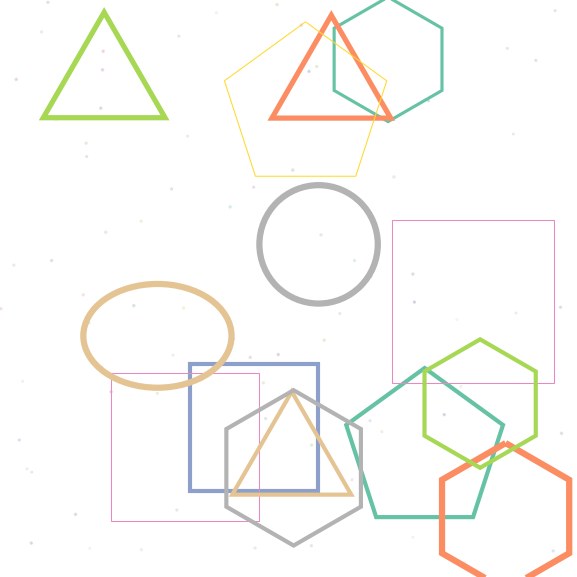[{"shape": "hexagon", "thickness": 1.5, "radius": 0.54, "center": [0.672, 0.896]}, {"shape": "pentagon", "thickness": 2, "radius": 0.71, "center": [0.735, 0.219]}, {"shape": "triangle", "thickness": 2.5, "radius": 0.59, "center": [0.574, 0.854]}, {"shape": "hexagon", "thickness": 3, "radius": 0.64, "center": [0.876, 0.105]}, {"shape": "square", "thickness": 2, "radius": 0.55, "center": [0.44, 0.259]}, {"shape": "square", "thickness": 0.5, "radius": 0.7, "center": [0.819, 0.477]}, {"shape": "square", "thickness": 0.5, "radius": 0.64, "center": [0.32, 0.225]}, {"shape": "hexagon", "thickness": 2, "radius": 0.56, "center": [0.831, 0.3]}, {"shape": "triangle", "thickness": 2.5, "radius": 0.61, "center": [0.18, 0.856]}, {"shape": "pentagon", "thickness": 0.5, "radius": 0.74, "center": [0.529, 0.814]}, {"shape": "oval", "thickness": 3, "radius": 0.64, "center": [0.273, 0.418]}, {"shape": "triangle", "thickness": 2, "radius": 0.59, "center": [0.505, 0.202]}, {"shape": "circle", "thickness": 3, "radius": 0.51, "center": [0.552, 0.576]}, {"shape": "hexagon", "thickness": 2, "radius": 0.67, "center": [0.508, 0.189]}]